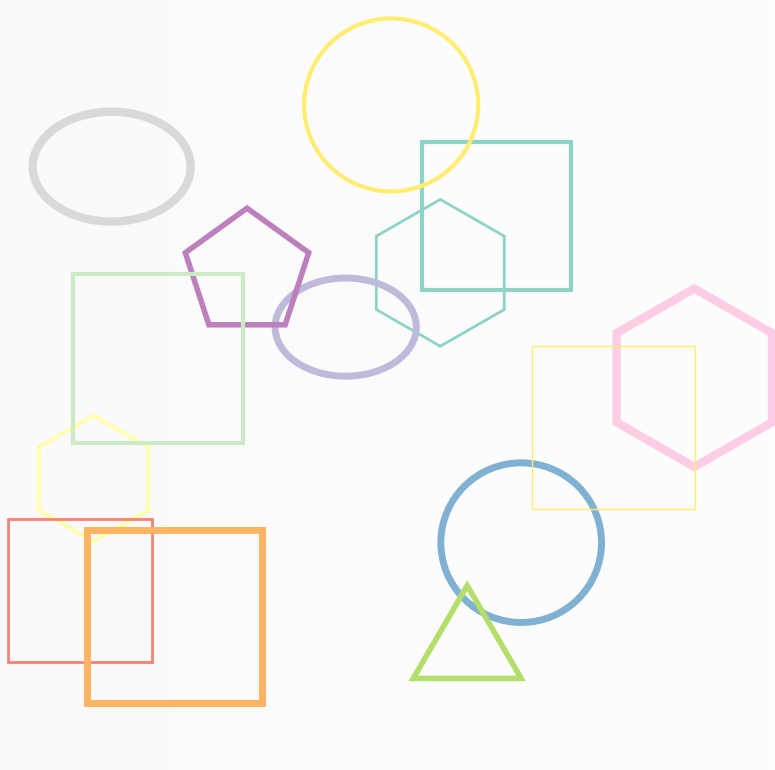[{"shape": "hexagon", "thickness": 1, "radius": 0.48, "center": [0.568, 0.646]}, {"shape": "square", "thickness": 1.5, "radius": 0.48, "center": [0.641, 0.72]}, {"shape": "hexagon", "thickness": 1.5, "radius": 0.41, "center": [0.121, 0.379]}, {"shape": "oval", "thickness": 2.5, "radius": 0.46, "center": [0.446, 0.575]}, {"shape": "square", "thickness": 1, "radius": 0.47, "center": [0.103, 0.233]}, {"shape": "circle", "thickness": 2.5, "radius": 0.52, "center": [0.672, 0.295]}, {"shape": "square", "thickness": 2.5, "radius": 0.56, "center": [0.225, 0.199]}, {"shape": "triangle", "thickness": 2, "radius": 0.4, "center": [0.603, 0.159]}, {"shape": "hexagon", "thickness": 3, "radius": 0.58, "center": [0.896, 0.509]}, {"shape": "oval", "thickness": 3, "radius": 0.51, "center": [0.144, 0.784]}, {"shape": "pentagon", "thickness": 2, "radius": 0.42, "center": [0.319, 0.646]}, {"shape": "square", "thickness": 1.5, "radius": 0.55, "center": [0.204, 0.535]}, {"shape": "circle", "thickness": 1.5, "radius": 0.56, "center": [0.505, 0.864]}, {"shape": "square", "thickness": 0.5, "radius": 0.53, "center": [0.792, 0.445]}]